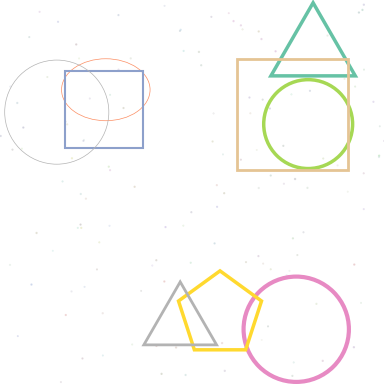[{"shape": "triangle", "thickness": 2.5, "radius": 0.63, "center": [0.813, 0.866]}, {"shape": "oval", "thickness": 0.5, "radius": 0.57, "center": [0.275, 0.767]}, {"shape": "square", "thickness": 1.5, "radius": 0.5, "center": [0.27, 0.716]}, {"shape": "circle", "thickness": 3, "radius": 0.68, "center": [0.769, 0.145]}, {"shape": "circle", "thickness": 2.5, "radius": 0.58, "center": [0.8, 0.678]}, {"shape": "pentagon", "thickness": 2.5, "radius": 0.57, "center": [0.571, 0.183]}, {"shape": "square", "thickness": 2, "radius": 0.72, "center": [0.759, 0.703]}, {"shape": "circle", "thickness": 0.5, "radius": 0.68, "center": [0.147, 0.709]}, {"shape": "triangle", "thickness": 2, "radius": 0.55, "center": [0.468, 0.159]}]